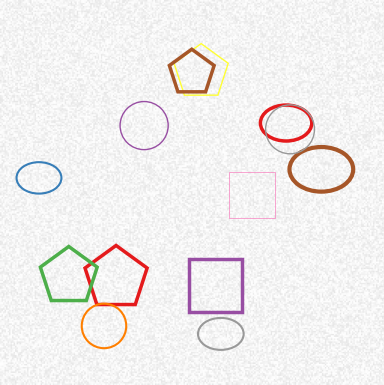[{"shape": "oval", "thickness": 2.5, "radius": 0.33, "center": [0.743, 0.68]}, {"shape": "pentagon", "thickness": 2.5, "radius": 0.42, "center": [0.301, 0.278]}, {"shape": "oval", "thickness": 1.5, "radius": 0.29, "center": [0.101, 0.538]}, {"shape": "pentagon", "thickness": 2.5, "radius": 0.39, "center": [0.179, 0.282]}, {"shape": "square", "thickness": 2.5, "radius": 0.34, "center": [0.559, 0.259]}, {"shape": "circle", "thickness": 1, "radius": 0.31, "center": [0.374, 0.674]}, {"shape": "circle", "thickness": 1.5, "radius": 0.29, "center": [0.27, 0.153]}, {"shape": "pentagon", "thickness": 1, "radius": 0.37, "center": [0.522, 0.813]}, {"shape": "oval", "thickness": 3, "radius": 0.41, "center": [0.835, 0.56]}, {"shape": "pentagon", "thickness": 2.5, "radius": 0.31, "center": [0.498, 0.811]}, {"shape": "square", "thickness": 0.5, "radius": 0.3, "center": [0.654, 0.493]}, {"shape": "oval", "thickness": 1.5, "radius": 0.3, "center": [0.574, 0.133]}, {"shape": "circle", "thickness": 1, "radius": 0.32, "center": [0.753, 0.664]}]